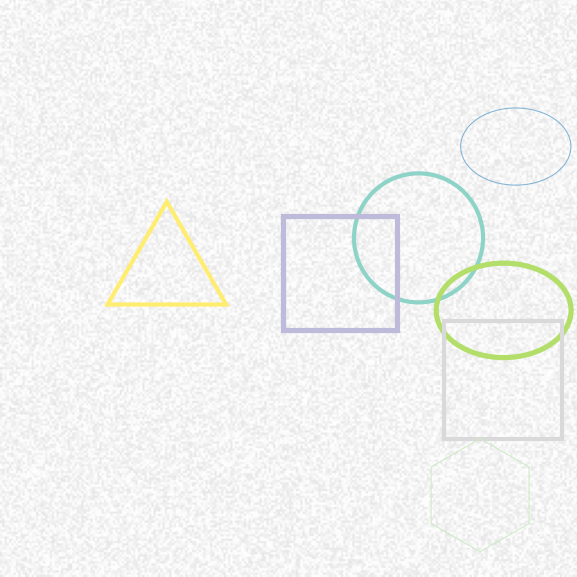[{"shape": "circle", "thickness": 2, "radius": 0.56, "center": [0.725, 0.587]}, {"shape": "square", "thickness": 2.5, "radius": 0.5, "center": [0.588, 0.526]}, {"shape": "oval", "thickness": 0.5, "radius": 0.48, "center": [0.893, 0.745]}, {"shape": "oval", "thickness": 2.5, "radius": 0.58, "center": [0.872, 0.462]}, {"shape": "square", "thickness": 2, "radius": 0.51, "center": [0.871, 0.341]}, {"shape": "hexagon", "thickness": 0.5, "radius": 0.49, "center": [0.831, 0.142]}, {"shape": "triangle", "thickness": 2, "radius": 0.59, "center": [0.289, 0.531]}]